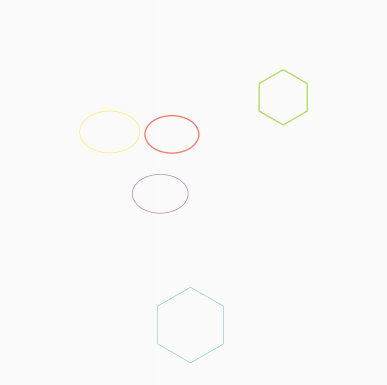[{"shape": "hexagon", "thickness": 0.5, "radius": 0.49, "center": [0.492, 0.156]}, {"shape": "oval", "thickness": 1, "radius": 0.35, "center": [0.444, 0.651]}, {"shape": "hexagon", "thickness": 1, "radius": 0.36, "center": [0.731, 0.747]}, {"shape": "oval", "thickness": 0.5, "radius": 0.36, "center": [0.413, 0.497]}, {"shape": "oval", "thickness": 0.5, "radius": 0.39, "center": [0.283, 0.657]}]